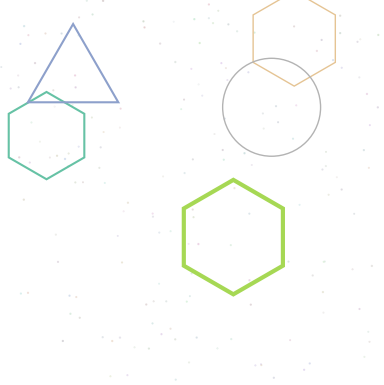[{"shape": "hexagon", "thickness": 1.5, "radius": 0.57, "center": [0.121, 0.648]}, {"shape": "triangle", "thickness": 1.5, "radius": 0.68, "center": [0.19, 0.802]}, {"shape": "hexagon", "thickness": 3, "radius": 0.74, "center": [0.606, 0.384]}, {"shape": "hexagon", "thickness": 1, "radius": 0.62, "center": [0.764, 0.9]}, {"shape": "circle", "thickness": 1, "radius": 0.64, "center": [0.705, 0.721]}]